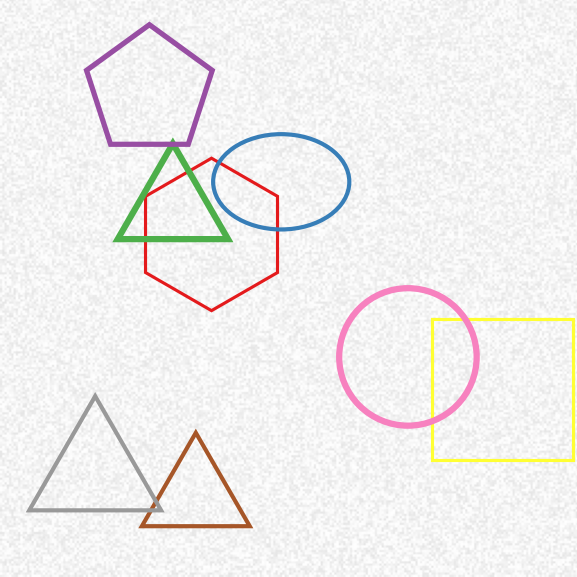[{"shape": "hexagon", "thickness": 1.5, "radius": 0.66, "center": [0.366, 0.593]}, {"shape": "oval", "thickness": 2, "radius": 0.59, "center": [0.487, 0.684]}, {"shape": "triangle", "thickness": 3, "radius": 0.55, "center": [0.299, 0.64]}, {"shape": "pentagon", "thickness": 2.5, "radius": 0.57, "center": [0.259, 0.842]}, {"shape": "square", "thickness": 1.5, "radius": 0.61, "center": [0.87, 0.325]}, {"shape": "triangle", "thickness": 2, "radius": 0.54, "center": [0.339, 0.142]}, {"shape": "circle", "thickness": 3, "radius": 0.6, "center": [0.706, 0.381]}, {"shape": "triangle", "thickness": 2, "radius": 0.66, "center": [0.165, 0.181]}]